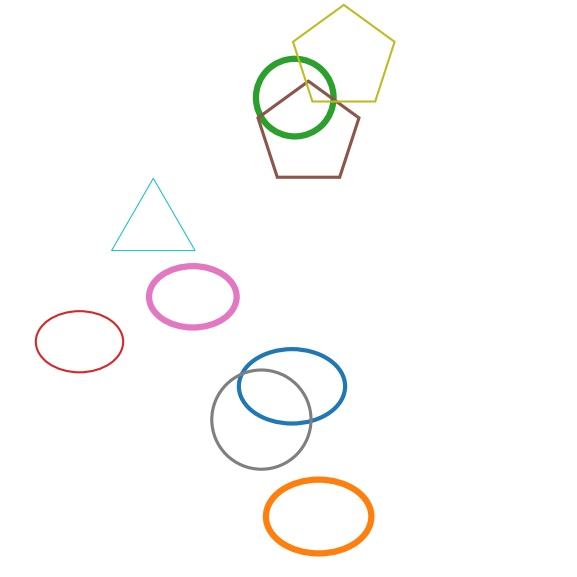[{"shape": "oval", "thickness": 2, "radius": 0.46, "center": [0.506, 0.33]}, {"shape": "oval", "thickness": 3, "radius": 0.46, "center": [0.552, 0.105]}, {"shape": "circle", "thickness": 3, "radius": 0.34, "center": [0.51, 0.83]}, {"shape": "oval", "thickness": 1, "radius": 0.38, "center": [0.138, 0.407]}, {"shape": "pentagon", "thickness": 1.5, "radius": 0.46, "center": [0.534, 0.767]}, {"shape": "oval", "thickness": 3, "radius": 0.38, "center": [0.334, 0.485]}, {"shape": "circle", "thickness": 1.5, "radius": 0.43, "center": [0.453, 0.273]}, {"shape": "pentagon", "thickness": 1, "radius": 0.46, "center": [0.595, 0.898]}, {"shape": "triangle", "thickness": 0.5, "radius": 0.42, "center": [0.265, 0.607]}]